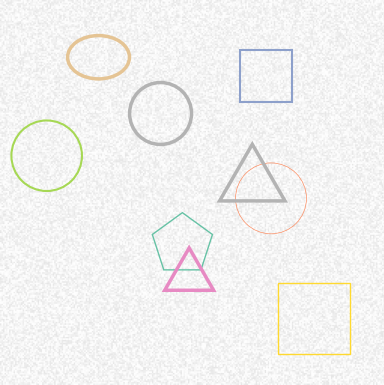[{"shape": "pentagon", "thickness": 1, "radius": 0.41, "center": [0.474, 0.365]}, {"shape": "circle", "thickness": 0.5, "radius": 0.46, "center": [0.704, 0.485]}, {"shape": "square", "thickness": 1.5, "radius": 0.34, "center": [0.692, 0.803]}, {"shape": "triangle", "thickness": 2.5, "radius": 0.37, "center": [0.491, 0.283]}, {"shape": "circle", "thickness": 1.5, "radius": 0.46, "center": [0.121, 0.596]}, {"shape": "square", "thickness": 1, "radius": 0.47, "center": [0.816, 0.173]}, {"shape": "oval", "thickness": 2.5, "radius": 0.4, "center": [0.256, 0.851]}, {"shape": "circle", "thickness": 2.5, "radius": 0.4, "center": [0.417, 0.705]}, {"shape": "triangle", "thickness": 2.5, "radius": 0.49, "center": [0.655, 0.527]}]